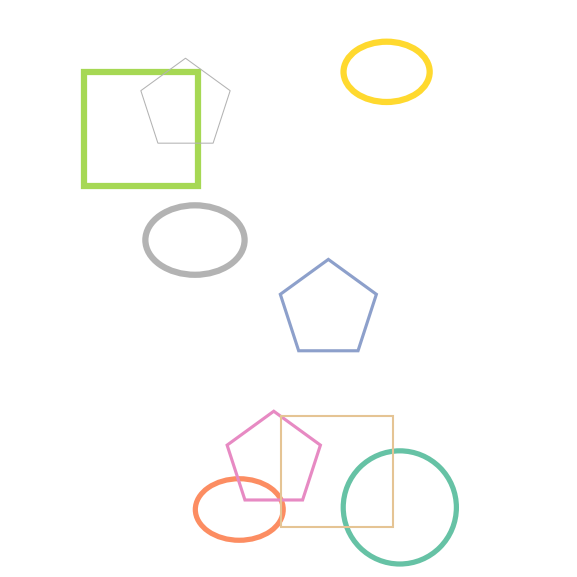[{"shape": "circle", "thickness": 2.5, "radius": 0.49, "center": [0.692, 0.12]}, {"shape": "oval", "thickness": 2.5, "radius": 0.38, "center": [0.414, 0.117]}, {"shape": "pentagon", "thickness": 1.5, "radius": 0.44, "center": [0.569, 0.462]}, {"shape": "pentagon", "thickness": 1.5, "radius": 0.42, "center": [0.474, 0.202]}, {"shape": "square", "thickness": 3, "radius": 0.49, "center": [0.244, 0.776]}, {"shape": "oval", "thickness": 3, "radius": 0.37, "center": [0.669, 0.875]}, {"shape": "square", "thickness": 1, "radius": 0.48, "center": [0.584, 0.183]}, {"shape": "oval", "thickness": 3, "radius": 0.43, "center": [0.338, 0.583]}, {"shape": "pentagon", "thickness": 0.5, "radius": 0.41, "center": [0.321, 0.817]}]